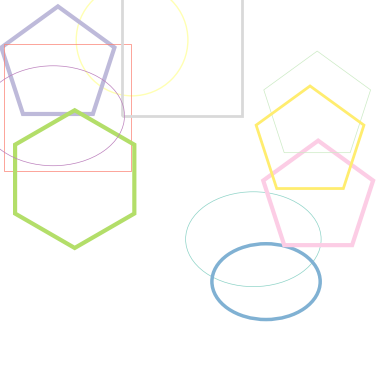[{"shape": "oval", "thickness": 0.5, "radius": 0.88, "center": [0.658, 0.379]}, {"shape": "circle", "thickness": 1, "radius": 0.73, "center": [0.343, 0.896]}, {"shape": "pentagon", "thickness": 3, "radius": 0.77, "center": [0.15, 0.829]}, {"shape": "square", "thickness": 0.5, "radius": 0.82, "center": [0.176, 0.721]}, {"shape": "oval", "thickness": 2.5, "radius": 0.7, "center": [0.691, 0.268]}, {"shape": "hexagon", "thickness": 3, "radius": 0.89, "center": [0.194, 0.535]}, {"shape": "pentagon", "thickness": 3, "radius": 0.75, "center": [0.826, 0.485]}, {"shape": "square", "thickness": 2, "radius": 0.79, "center": [0.473, 0.855]}, {"shape": "oval", "thickness": 0.5, "radius": 0.93, "center": [0.138, 0.699]}, {"shape": "pentagon", "thickness": 0.5, "radius": 0.73, "center": [0.824, 0.721]}, {"shape": "pentagon", "thickness": 2, "radius": 0.74, "center": [0.805, 0.629]}]